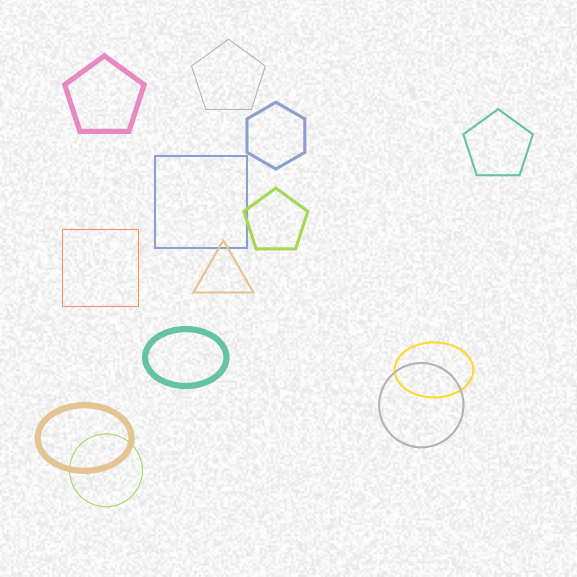[{"shape": "pentagon", "thickness": 1, "radius": 0.32, "center": [0.863, 0.747]}, {"shape": "oval", "thickness": 3, "radius": 0.35, "center": [0.322, 0.38]}, {"shape": "square", "thickness": 0.5, "radius": 0.33, "center": [0.173, 0.536]}, {"shape": "square", "thickness": 1, "radius": 0.4, "center": [0.348, 0.649]}, {"shape": "hexagon", "thickness": 1.5, "radius": 0.29, "center": [0.478, 0.764]}, {"shape": "pentagon", "thickness": 2.5, "radius": 0.36, "center": [0.181, 0.83]}, {"shape": "circle", "thickness": 0.5, "radius": 0.32, "center": [0.184, 0.185]}, {"shape": "pentagon", "thickness": 1.5, "radius": 0.29, "center": [0.478, 0.615]}, {"shape": "oval", "thickness": 1, "radius": 0.34, "center": [0.752, 0.359]}, {"shape": "oval", "thickness": 3, "radius": 0.41, "center": [0.146, 0.241]}, {"shape": "triangle", "thickness": 1, "radius": 0.3, "center": [0.387, 0.523]}, {"shape": "pentagon", "thickness": 0.5, "radius": 0.34, "center": [0.396, 0.864]}, {"shape": "circle", "thickness": 1, "radius": 0.37, "center": [0.73, 0.298]}]